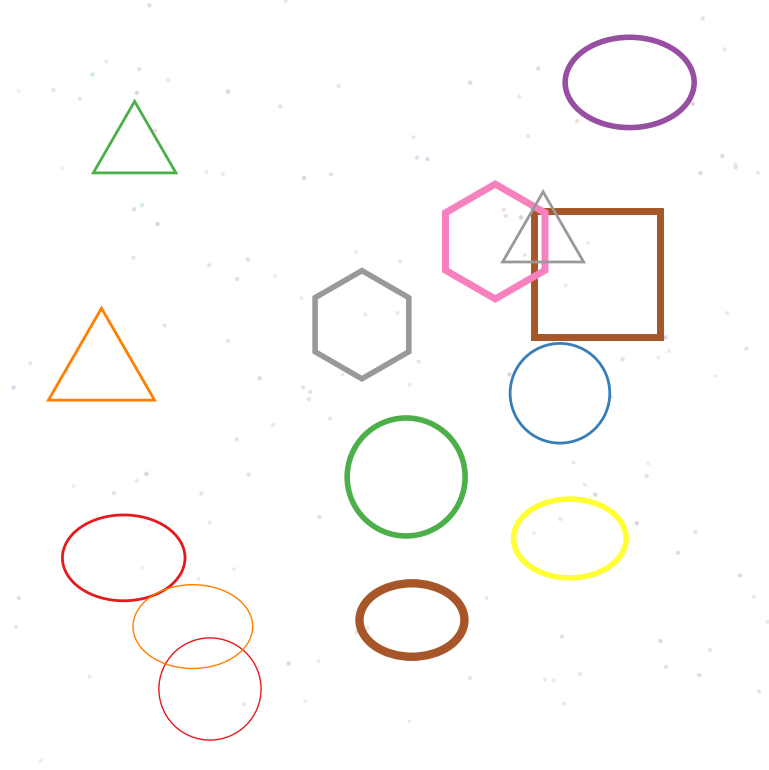[{"shape": "circle", "thickness": 0.5, "radius": 0.33, "center": [0.273, 0.105]}, {"shape": "oval", "thickness": 1, "radius": 0.4, "center": [0.161, 0.276]}, {"shape": "circle", "thickness": 1, "radius": 0.32, "center": [0.727, 0.489]}, {"shape": "circle", "thickness": 2, "radius": 0.38, "center": [0.527, 0.381]}, {"shape": "triangle", "thickness": 1, "radius": 0.31, "center": [0.175, 0.806]}, {"shape": "oval", "thickness": 2, "radius": 0.42, "center": [0.818, 0.893]}, {"shape": "triangle", "thickness": 1, "radius": 0.4, "center": [0.132, 0.52]}, {"shape": "oval", "thickness": 0.5, "radius": 0.39, "center": [0.25, 0.186]}, {"shape": "oval", "thickness": 2, "radius": 0.37, "center": [0.74, 0.301]}, {"shape": "oval", "thickness": 3, "radius": 0.34, "center": [0.535, 0.195]}, {"shape": "square", "thickness": 2.5, "radius": 0.41, "center": [0.775, 0.644]}, {"shape": "hexagon", "thickness": 2.5, "radius": 0.37, "center": [0.643, 0.686]}, {"shape": "triangle", "thickness": 1, "radius": 0.3, "center": [0.705, 0.69]}, {"shape": "hexagon", "thickness": 2, "radius": 0.35, "center": [0.47, 0.578]}]